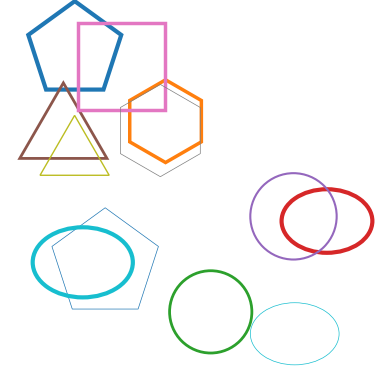[{"shape": "pentagon", "thickness": 3, "radius": 0.63, "center": [0.194, 0.87]}, {"shape": "pentagon", "thickness": 0.5, "radius": 0.73, "center": [0.273, 0.315]}, {"shape": "hexagon", "thickness": 2.5, "radius": 0.54, "center": [0.43, 0.685]}, {"shape": "circle", "thickness": 2, "radius": 0.53, "center": [0.547, 0.19]}, {"shape": "oval", "thickness": 3, "radius": 0.59, "center": [0.849, 0.426]}, {"shape": "circle", "thickness": 1.5, "radius": 0.56, "center": [0.762, 0.438]}, {"shape": "triangle", "thickness": 2, "radius": 0.65, "center": [0.165, 0.654]}, {"shape": "square", "thickness": 2.5, "radius": 0.56, "center": [0.315, 0.827]}, {"shape": "hexagon", "thickness": 0.5, "radius": 0.6, "center": [0.417, 0.661]}, {"shape": "triangle", "thickness": 1, "radius": 0.52, "center": [0.194, 0.597]}, {"shape": "oval", "thickness": 3, "radius": 0.65, "center": [0.215, 0.319]}, {"shape": "oval", "thickness": 0.5, "radius": 0.58, "center": [0.766, 0.133]}]